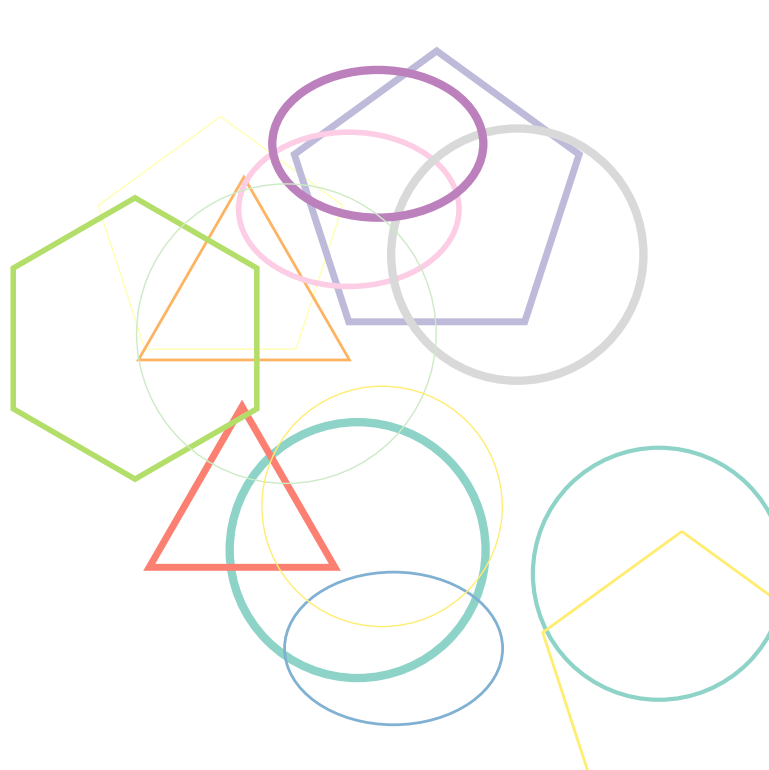[{"shape": "circle", "thickness": 3, "radius": 0.83, "center": [0.464, 0.286]}, {"shape": "circle", "thickness": 1.5, "radius": 0.82, "center": [0.856, 0.255]}, {"shape": "pentagon", "thickness": 0.5, "radius": 0.83, "center": [0.286, 0.682]}, {"shape": "pentagon", "thickness": 2.5, "radius": 0.97, "center": [0.567, 0.739]}, {"shape": "triangle", "thickness": 2.5, "radius": 0.7, "center": [0.314, 0.333]}, {"shape": "oval", "thickness": 1, "radius": 0.71, "center": [0.511, 0.158]}, {"shape": "triangle", "thickness": 1, "radius": 0.79, "center": [0.317, 0.612]}, {"shape": "hexagon", "thickness": 2, "radius": 0.91, "center": [0.175, 0.56]}, {"shape": "oval", "thickness": 2, "radius": 0.72, "center": [0.453, 0.728]}, {"shape": "circle", "thickness": 3, "radius": 0.82, "center": [0.672, 0.669]}, {"shape": "oval", "thickness": 3, "radius": 0.69, "center": [0.491, 0.813]}, {"shape": "circle", "thickness": 0.5, "radius": 0.97, "center": [0.372, 0.567]}, {"shape": "pentagon", "thickness": 1, "radius": 0.95, "center": [0.886, 0.12]}, {"shape": "circle", "thickness": 0.5, "radius": 0.78, "center": [0.496, 0.342]}]